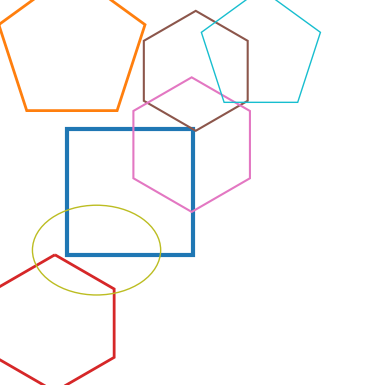[{"shape": "square", "thickness": 3, "radius": 0.82, "center": [0.338, 0.502]}, {"shape": "pentagon", "thickness": 2, "radius": 1.0, "center": [0.187, 0.874]}, {"shape": "hexagon", "thickness": 2, "radius": 0.89, "center": [0.143, 0.161]}, {"shape": "hexagon", "thickness": 1.5, "radius": 0.78, "center": [0.508, 0.816]}, {"shape": "hexagon", "thickness": 1.5, "radius": 0.87, "center": [0.498, 0.624]}, {"shape": "oval", "thickness": 1, "radius": 0.83, "center": [0.251, 0.35]}, {"shape": "pentagon", "thickness": 1, "radius": 0.81, "center": [0.678, 0.866]}]